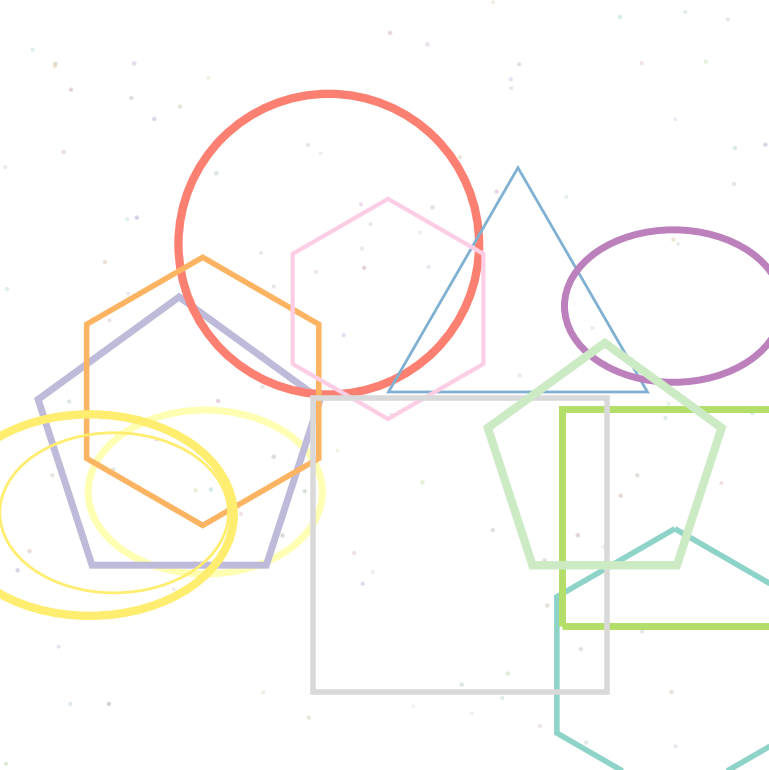[{"shape": "hexagon", "thickness": 2, "radius": 0.88, "center": [0.876, 0.136]}, {"shape": "oval", "thickness": 2.5, "radius": 0.76, "center": [0.267, 0.361]}, {"shape": "pentagon", "thickness": 2.5, "radius": 0.96, "center": [0.233, 0.422]}, {"shape": "circle", "thickness": 3, "radius": 0.98, "center": [0.427, 0.683]}, {"shape": "triangle", "thickness": 1, "radius": 0.97, "center": [0.673, 0.588]}, {"shape": "hexagon", "thickness": 2, "radius": 0.87, "center": [0.263, 0.492]}, {"shape": "square", "thickness": 2.5, "radius": 0.7, "center": [0.871, 0.328]}, {"shape": "hexagon", "thickness": 1.5, "radius": 0.71, "center": [0.504, 0.599]}, {"shape": "square", "thickness": 2, "radius": 0.95, "center": [0.598, 0.292]}, {"shape": "oval", "thickness": 2.5, "radius": 0.71, "center": [0.875, 0.603]}, {"shape": "pentagon", "thickness": 3, "radius": 0.8, "center": [0.785, 0.395]}, {"shape": "oval", "thickness": 3, "radius": 0.93, "center": [0.117, 0.331]}, {"shape": "oval", "thickness": 1, "radius": 0.74, "center": [0.148, 0.334]}]